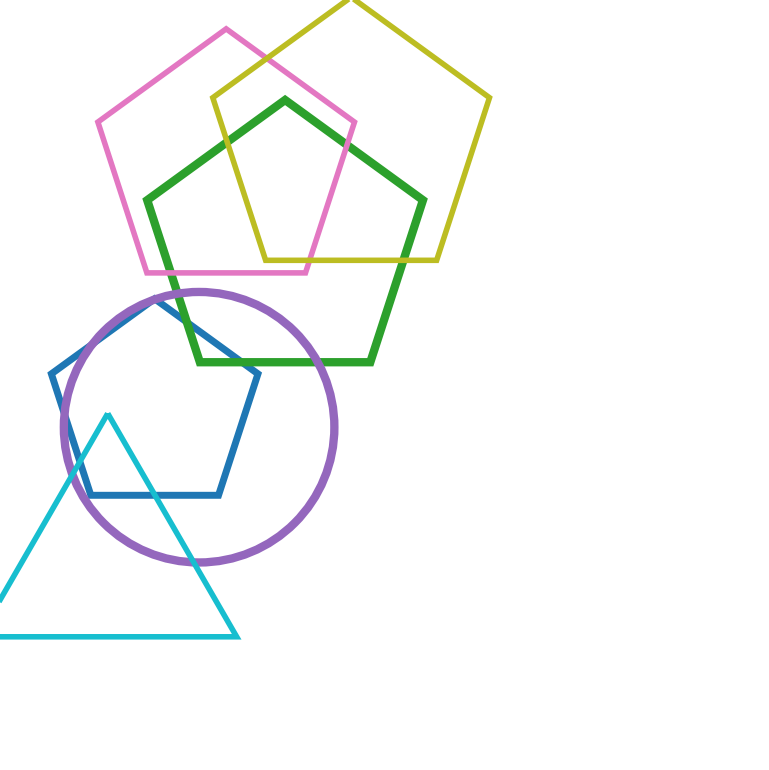[{"shape": "pentagon", "thickness": 2.5, "radius": 0.71, "center": [0.201, 0.471]}, {"shape": "pentagon", "thickness": 3, "radius": 0.94, "center": [0.37, 0.682]}, {"shape": "circle", "thickness": 3, "radius": 0.88, "center": [0.259, 0.445]}, {"shape": "pentagon", "thickness": 2, "radius": 0.88, "center": [0.294, 0.787]}, {"shape": "pentagon", "thickness": 2, "radius": 0.94, "center": [0.456, 0.815]}, {"shape": "triangle", "thickness": 2, "radius": 0.97, "center": [0.14, 0.27]}]